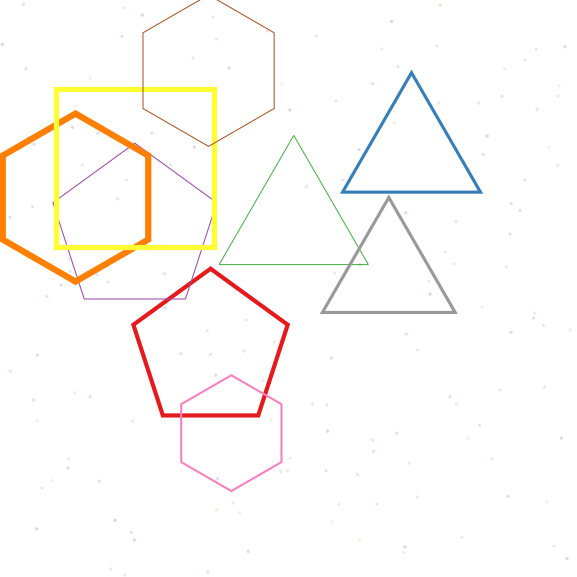[{"shape": "pentagon", "thickness": 2, "radius": 0.7, "center": [0.365, 0.393]}, {"shape": "triangle", "thickness": 1.5, "radius": 0.69, "center": [0.713, 0.735]}, {"shape": "triangle", "thickness": 0.5, "radius": 0.75, "center": [0.509, 0.616]}, {"shape": "pentagon", "thickness": 0.5, "radius": 0.75, "center": [0.234, 0.602]}, {"shape": "hexagon", "thickness": 3, "radius": 0.73, "center": [0.131, 0.657]}, {"shape": "square", "thickness": 2.5, "radius": 0.68, "center": [0.233, 0.709]}, {"shape": "hexagon", "thickness": 0.5, "radius": 0.66, "center": [0.361, 0.877]}, {"shape": "hexagon", "thickness": 1, "radius": 0.5, "center": [0.401, 0.249]}, {"shape": "triangle", "thickness": 1.5, "radius": 0.66, "center": [0.673, 0.524]}]